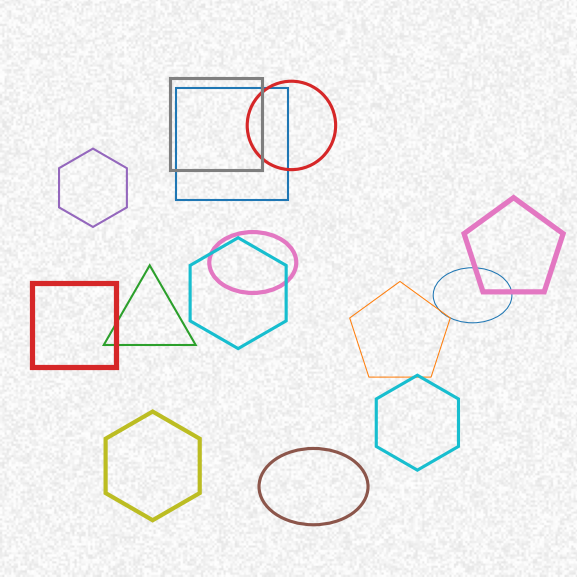[{"shape": "oval", "thickness": 0.5, "radius": 0.34, "center": [0.818, 0.488]}, {"shape": "square", "thickness": 1, "radius": 0.49, "center": [0.402, 0.75]}, {"shape": "pentagon", "thickness": 0.5, "radius": 0.46, "center": [0.693, 0.42]}, {"shape": "triangle", "thickness": 1, "radius": 0.46, "center": [0.259, 0.448]}, {"shape": "circle", "thickness": 1.5, "radius": 0.38, "center": [0.505, 0.782]}, {"shape": "square", "thickness": 2.5, "radius": 0.36, "center": [0.128, 0.436]}, {"shape": "hexagon", "thickness": 1, "radius": 0.34, "center": [0.161, 0.674]}, {"shape": "oval", "thickness": 1.5, "radius": 0.47, "center": [0.543, 0.157]}, {"shape": "oval", "thickness": 2, "radius": 0.38, "center": [0.438, 0.545]}, {"shape": "pentagon", "thickness": 2.5, "radius": 0.45, "center": [0.889, 0.567]}, {"shape": "square", "thickness": 1.5, "radius": 0.4, "center": [0.374, 0.784]}, {"shape": "hexagon", "thickness": 2, "radius": 0.47, "center": [0.264, 0.192]}, {"shape": "hexagon", "thickness": 1.5, "radius": 0.41, "center": [0.723, 0.267]}, {"shape": "hexagon", "thickness": 1.5, "radius": 0.48, "center": [0.412, 0.492]}]